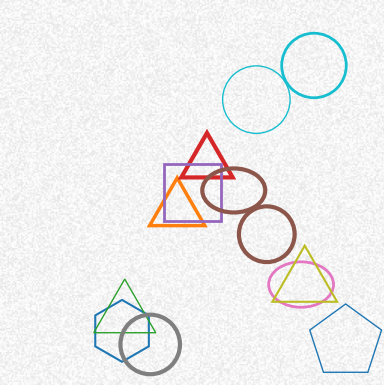[{"shape": "pentagon", "thickness": 1, "radius": 0.49, "center": [0.898, 0.112]}, {"shape": "hexagon", "thickness": 1.5, "radius": 0.4, "center": [0.317, 0.141]}, {"shape": "triangle", "thickness": 2.5, "radius": 0.41, "center": [0.46, 0.455]}, {"shape": "triangle", "thickness": 1, "radius": 0.46, "center": [0.324, 0.182]}, {"shape": "triangle", "thickness": 3, "radius": 0.39, "center": [0.538, 0.578]}, {"shape": "square", "thickness": 2, "radius": 0.37, "center": [0.5, 0.499]}, {"shape": "circle", "thickness": 3, "radius": 0.36, "center": [0.693, 0.392]}, {"shape": "oval", "thickness": 3, "radius": 0.41, "center": [0.607, 0.505]}, {"shape": "oval", "thickness": 2, "radius": 0.42, "center": [0.782, 0.261]}, {"shape": "circle", "thickness": 3, "radius": 0.39, "center": [0.39, 0.105]}, {"shape": "triangle", "thickness": 1.5, "radius": 0.49, "center": [0.792, 0.265]}, {"shape": "circle", "thickness": 1, "radius": 0.44, "center": [0.666, 0.741]}, {"shape": "circle", "thickness": 2, "radius": 0.42, "center": [0.816, 0.83]}]